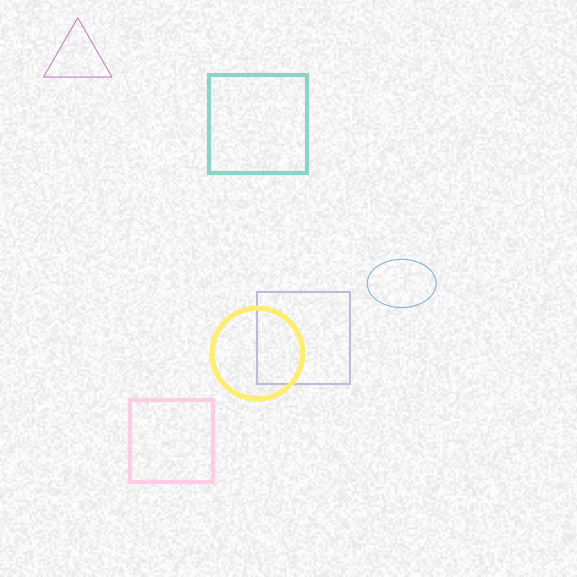[{"shape": "square", "thickness": 2, "radius": 0.43, "center": [0.447, 0.784]}, {"shape": "square", "thickness": 1, "radius": 0.4, "center": [0.525, 0.414]}, {"shape": "oval", "thickness": 0.5, "radius": 0.3, "center": [0.696, 0.508]}, {"shape": "square", "thickness": 2, "radius": 0.36, "center": [0.297, 0.235]}, {"shape": "triangle", "thickness": 0.5, "radius": 0.34, "center": [0.135, 0.9]}, {"shape": "circle", "thickness": 2.5, "radius": 0.39, "center": [0.446, 0.387]}]